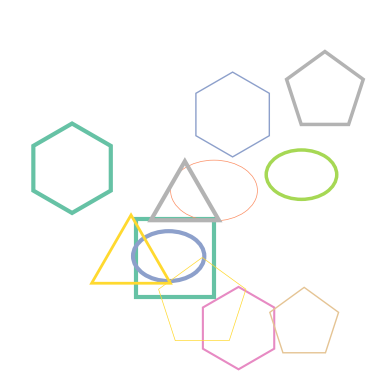[{"shape": "hexagon", "thickness": 3, "radius": 0.58, "center": [0.187, 0.563]}, {"shape": "square", "thickness": 3, "radius": 0.5, "center": [0.454, 0.33]}, {"shape": "oval", "thickness": 0.5, "radius": 0.56, "center": [0.556, 0.505]}, {"shape": "oval", "thickness": 3, "radius": 0.46, "center": [0.438, 0.335]}, {"shape": "hexagon", "thickness": 1, "radius": 0.55, "center": [0.604, 0.703]}, {"shape": "hexagon", "thickness": 1.5, "radius": 0.54, "center": [0.62, 0.148]}, {"shape": "oval", "thickness": 2.5, "radius": 0.46, "center": [0.783, 0.546]}, {"shape": "triangle", "thickness": 2, "radius": 0.59, "center": [0.34, 0.323]}, {"shape": "pentagon", "thickness": 0.5, "radius": 0.6, "center": [0.525, 0.212]}, {"shape": "pentagon", "thickness": 1, "radius": 0.47, "center": [0.79, 0.16]}, {"shape": "triangle", "thickness": 3, "radius": 0.51, "center": [0.48, 0.479]}, {"shape": "pentagon", "thickness": 2.5, "radius": 0.52, "center": [0.844, 0.761]}]